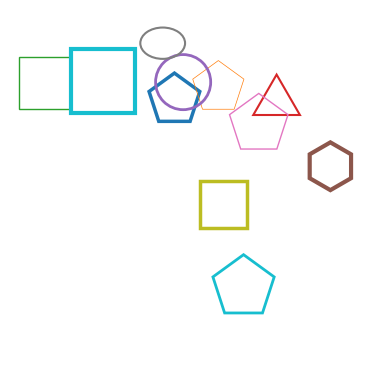[{"shape": "pentagon", "thickness": 2.5, "radius": 0.35, "center": [0.453, 0.741]}, {"shape": "pentagon", "thickness": 0.5, "radius": 0.35, "center": [0.567, 0.773]}, {"shape": "square", "thickness": 1, "radius": 0.33, "center": [0.117, 0.784]}, {"shape": "triangle", "thickness": 1.5, "radius": 0.35, "center": [0.718, 0.736]}, {"shape": "circle", "thickness": 2, "radius": 0.36, "center": [0.476, 0.787]}, {"shape": "hexagon", "thickness": 3, "radius": 0.31, "center": [0.858, 0.568]}, {"shape": "pentagon", "thickness": 1, "radius": 0.4, "center": [0.672, 0.678]}, {"shape": "oval", "thickness": 1.5, "radius": 0.29, "center": [0.423, 0.888]}, {"shape": "square", "thickness": 2.5, "radius": 0.31, "center": [0.581, 0.469]}, {"shape": "square", "thickness": 3, "radius": 0.42, "center": [0.267, 0.789]}, {"shape": "pentagon", "thickness": 2, "radius": 0.42, "center": [0.633, 0.255]}]